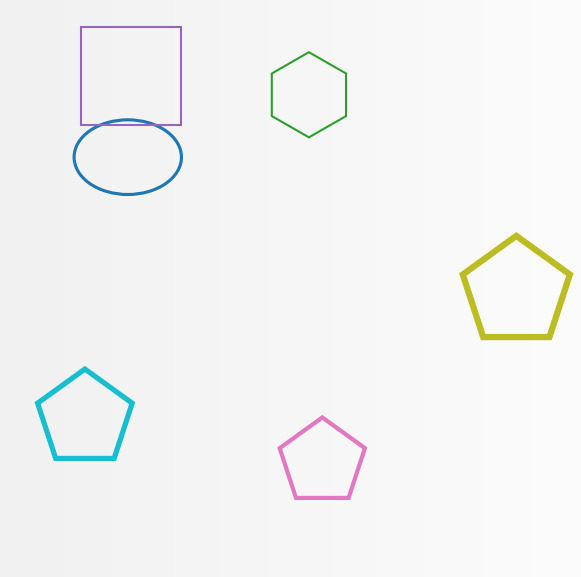[{"shape": "oval", "thickness": 1.5, "radius": 0.46, "center": [0.22, 0.727]}, {"shape": "hexagon", "thickness": 1, "radius": 0.37, "center": [0.531, 0.835]}, {"shape": "square", "thickness": 1, "radius": 0.43, "center": [0.226, 0.867]}, {"shape": "pentagon", "thickness": 2, "radius": 0.39, "center": [0.554, 0.199]}, {"shape": "pentagon", "thickness": 3, "radius": 0.48, "center": [0.888, 0.494]}, {"shape": "pentagon", "thickness": 2.5, "radius": 0.43, "center": [0.146, 0.275]}]